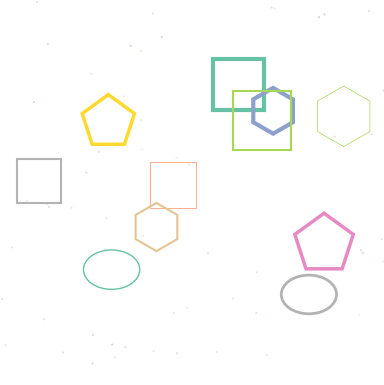[{"shape": "oval", "thickness": 1, "radius": 0.37, "center": [0.29, 0.3]}, {"shape": "square", "thickness": 3, "radius": 0.33, "center": [0.621, 0.782]}, {"shape": "square", "thickness": 0.5, "radius": 0.3, "center": [0.45, 0.52]}, {"shape": "hexagon", "thickness": 3, "radius": 0.3, "center": [0.709, 0.712]}, {"shape": "pentagon", "thickness": 2.5, "radius": 0.4, "center": [0.842, 0.366]}, {"shape": "hexagon", "thickness": 0.5, "radius": 0.39, "center": [0.893, 0.698]}, {"shape": "square", "thickness": 1.5, "radius": 0.38, "center": [0.681, 0.687]}, {"shape": "pentagon", "thickness": 2.5, "radius": 0.36, "center": [0.281, 0.683]}, {"shape": "hexagon", "thickness": 1.5, "radius": 0.31, "center": [0.406, 0.41]}, {"shape": "square", "thickness": 1.5, "radius": 0.29, "center": [0.1, 0.531]}, {"shape": "oval", "thickness": 2, "radius": 0.36, "center": [0.802, 0.235]}]